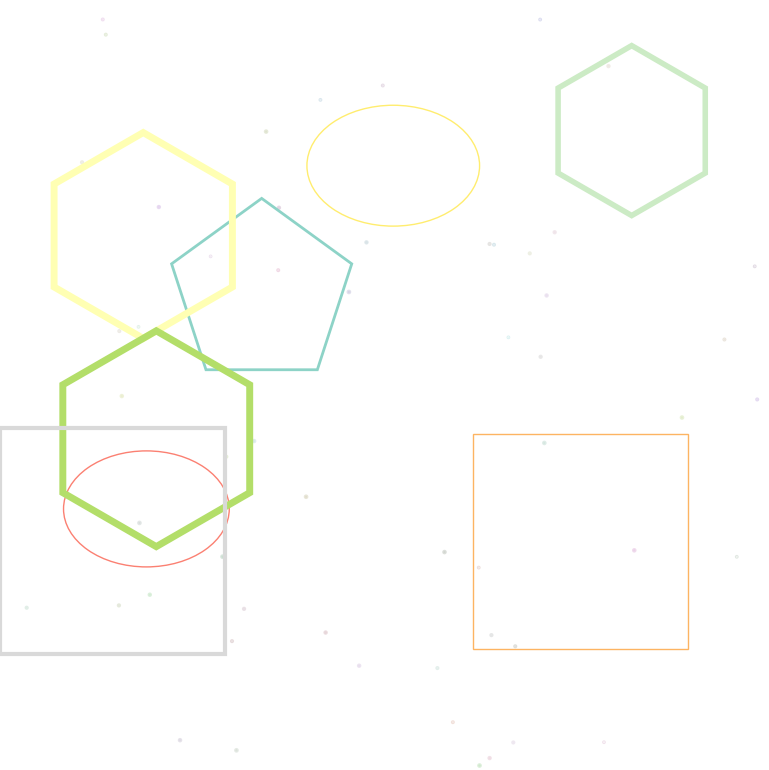[{"shape": "pentagon", "thickness": 1, "radius": 0.62, "center": [0.34, 0.619]}, {"shape": "hexagon", "thickness": 2.5, "radius": 0.67, "center": [0.186, 0.694]}, {"shape": "oval", "thickness": 0.5, "radius": 0.54, "center": [0.19, 0.339]}, {"shape": "square", "thickness": 0.5, "radius": 0.7, "center": [0.754, 0.297]}, {"shape": "hexagon", "thickness": 2.5, "radius": 0.7, "center": [0.203, 0.43]}, {"shape": "square", "thickness": 1.5, "radius": 0.73, "center": [0.146, 0.297]}, {"shape": "hexagon", "thickness": 2, "radius": 0.55, "center": [0.82, 0.83]}, {"shape": "oval", "thickness": 0.5, "radius": 0.56, "center": [0.511, 0.785]}]